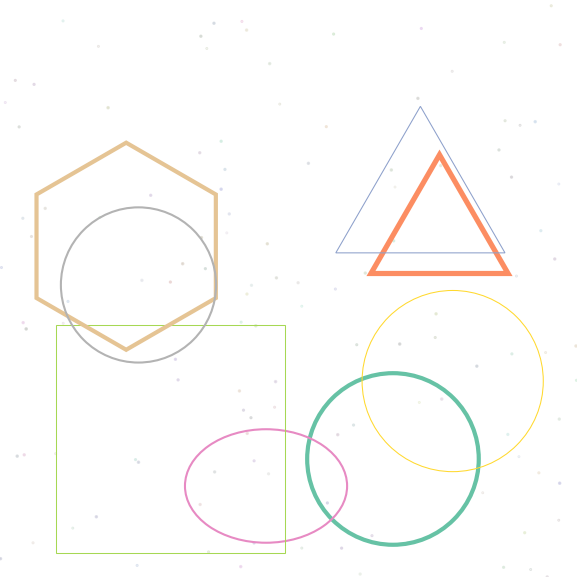[{"shape": "circle", "thickness": 2, "radius": 0.74, "center": [0.68, 0.204]}, {"shape": "triangle", "thickness": 2.5, "radius": 0.69, "center": [0.761, 0.594]}, {"shape": "triangle", "thickness": 0.5, "radius": 0.85, "center": [0.728, 0.646]}, {"shape": "oval", "thickness": 1, "radius": 0.7, "center": [0.461, 0.158]}, {"shape": "square", "thickness": 0.5, "radius": 0.99, "center": [0.295, 0.239]}, {"shape": "circle", "thickness": 0.5, "radius": 0.78, "center": [0.784, 0.339]}, {"shape": "hexagon", "thickness": 2, "radius": 0.9, "center": [0.218, 0.573]}, {"shape": "circle", "thickness": 1, "radius": 0.67, "center": [0.24, 0.506]}]